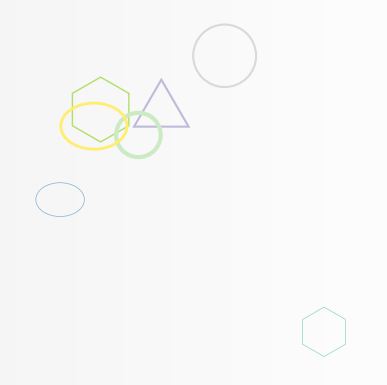[{"shape": "hexagon", "thickness": 0.5, "radius": 0.32, "center": [0.836, 0.138]}, {"shape": "triangle", "thickness": 1.5, "radius": 0.41, "center": [0.416, 0.712]}, {"shape": "oval", "thickness": 0.5, "radius": 0.31, "center": [0.155, 0.482]}, {"shape": "hexagon", "thickness": 1, "radius": 0.42, "center": [0.26, 0.715]}, {"shape": "circle", "thickness": 1.5, "radius": 0.41, "center": [0.58, 0.855]}, {"shape": "circle", "thickness": 3, "radius": 0.29, "center": [0.357, 0.649]}, {"shape": "oval", "thickness": 2, "radius": 0.43, "center": [0.242, 0.672]}]